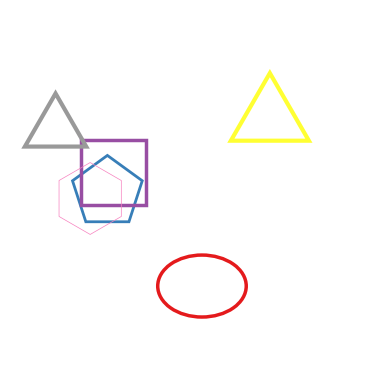[{"shape": "oval", "thickness": 2.5, "radius": 0.57, "center": [0.525, 0.257]}, {"shape": "pentagon", "thickness": 2, "radius": 0.48, "center": [0.279, 0.501]}, {"shape": "square", "thickness": 2.5, "radius": 0.42, "center": [0.295, 0.552]}, {"shape": "triangle", "thickness": 3, "radius": 0.59, "center": [0.701, 0.693]}, {"shape": "hexagon", "thickness": 0.5, "radius": 0.47, "center": [0.234, 0.484]}, {"shape": "triangle", "thickness": 3, "radius": 0.46, "center": [0.144, 0.665]}]